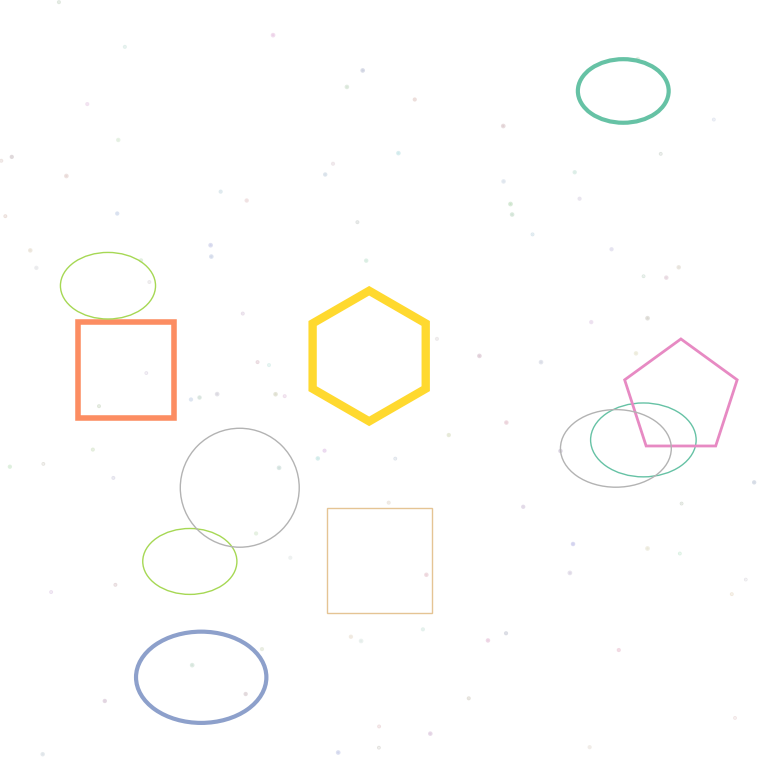[{"shape": "oval", "thickness": 0.5, "radius": 0.34, "center": [0.836, 0.429]}, {"shape": "oval", "thickness": 1.5, "radius": 0.29, "center": [0.809, 0.882]}, {"shape": "square", "thickness": 2, "radius": 0.31, "center": [0.164, 0.519]}, {"shape": "oval", "thickness": 1.5, "radius": 0.42, "center": [0.261, 0.12]}, {"shape": "pentagon", "thickness": 1, "radius": 0.38, "center": [0.884, 0.483]}, {"shape": "oval", "thickness": 0.5, "radius": 0.31, "center": [0.247, 0.271]}, {"shape": "oval", "thickness": 0.5, "radius": 0.31, "center": [0.14, 0.629]}, {"shape": "hexagon", "thickness": 3, "radius": 0.42, "center": [0.479, 0.538]}, {"shape": "square", "thickness": 0.5, "radius": 0.34, "center": [0.492, 0.272]}, {"shape": "oval", "thickness": 0.5, "radius": 0.36, "center": [0.8, 0.418]}, {"shape": "circle", "thickness": 0.5, "radius": 0.39, "center": [0.311, 0.367]}]